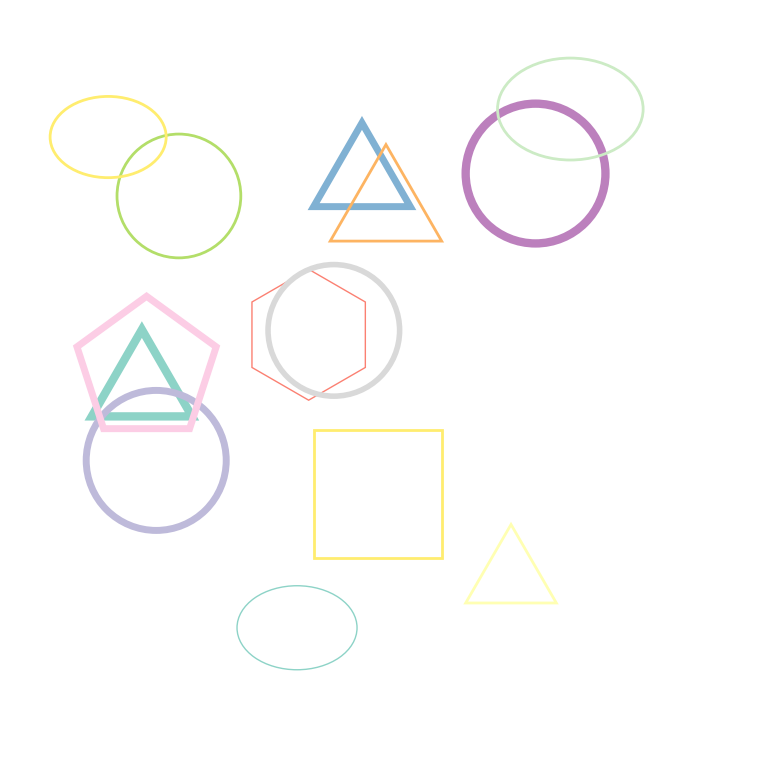[{"shape": "oval", "thickness": 0.5, "radius": 0.39, "center": [0.386, 0.185]}, {"shape": "triangle", "thickness": 3, "radius": 0.38, "center": [0.184, 0.497]}, {"shape": "triangle", "thickness": 1, "radius": 0.34, "center": [0.664, 0.251]}, {"shape": "circle", "thickness": 2.5, "radius": 0.45, "center": [0.203, 0.402]}, {"shape": "hexagon", "thickness": 0.5, "radius": 0.43, "center": [0.401, 0.565]}, {"shape": "triangle", "thickness": 2.5, "radius": 0.36, "center": [0.47, 0.768]}, {"shape": "triangle", "thickness": 1, "radius": 0.42, "center": [0.501, 0.729]}, {"shape": "circle", "thickness": 1, "radius": 0.4, "center": [0.232, 0.745]}, {"shape": "pentagon", "thickness": 2.5, "radius": 0.48, "center": [0.19, 0.52]}, {"shape": "circle", "thickness": 2, "radius": 0.43, "center": [0.434, 0.571]}, {"shape": "circle", "thickness": 3, "radius": 0.45, "center": [0.696, 0.775]}, {"shape": "oval", "thickness": 1, "radius": 0.47, "center": [0.741, 0.858]}, {"shape": "square", "thickness": 1, "radius": 0.42, "center": [0.491, 0.358]}, {"shape": "oval", "thickness": 1, "radius": 0.38, "center": [0.14, 0.822]}]